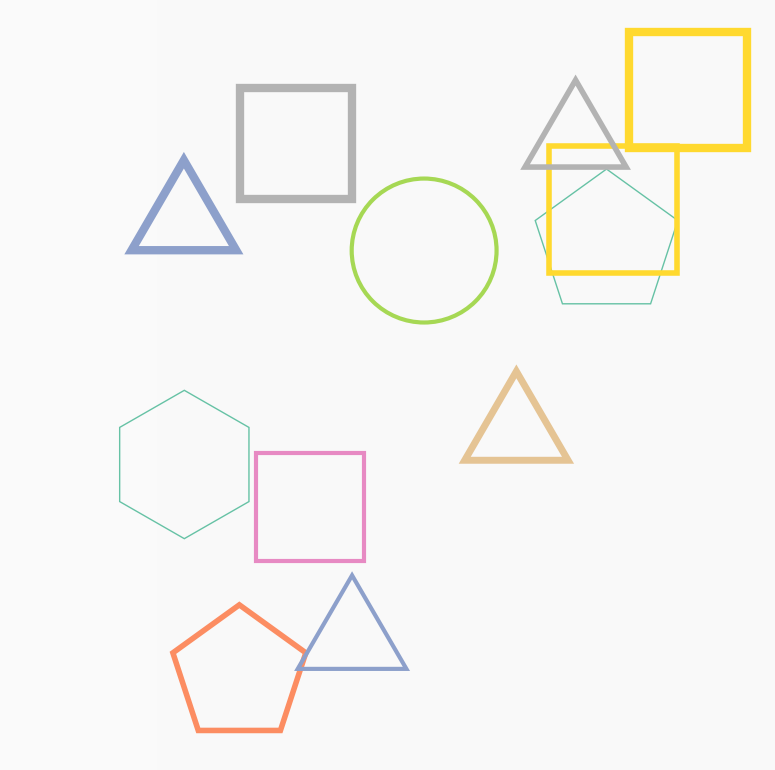[{"shape": "pentagon", "thickness": 0.5, "radius": 0.48, "center": [0.783, 0.684]}, {"shape": "hexagon", "thickness": 0.5, "radius": 0.48, "center": [0.238, 0.397]}, {"shape": "pentagon", "thickness": 2, "radius": 0.45, "center": [0.309, 0.124]}, {"shape": "triangle", "thickness": 1.5, "radius": 0.4, "center": [0.454, 0.172]}, {"shape": "triangle", "thickness": 3, "radius": 0.39, "center": [0.237, 0.714]}, {"shape": "square", "thickness": 1.5, "radius": 0.35, "center": [0.4, 0.341]}, {"shape": "circle", "thickness": 1.5, "radius": 0.47, "center": [0.547, 0.675]}, {"shape": "square", "thickness": 3, "radius": 0.38, "center": [0.888, 0.883]}, {"shape": "square", "thickness": 2, "radius": 0.41, "center": [0.791, 0.728]}, {"shape": "triangle", "thickness": 2.5, "radius": 0.38, "center": [0.666, 0.441]}, {"shape": "triangle", "thickness": 2, "radius": 0.38, "center": [0.743, 0.821]}, {"shape": "square", "thickness": 3, "radius": 0.36, "center": [0.382, 0.813]}]